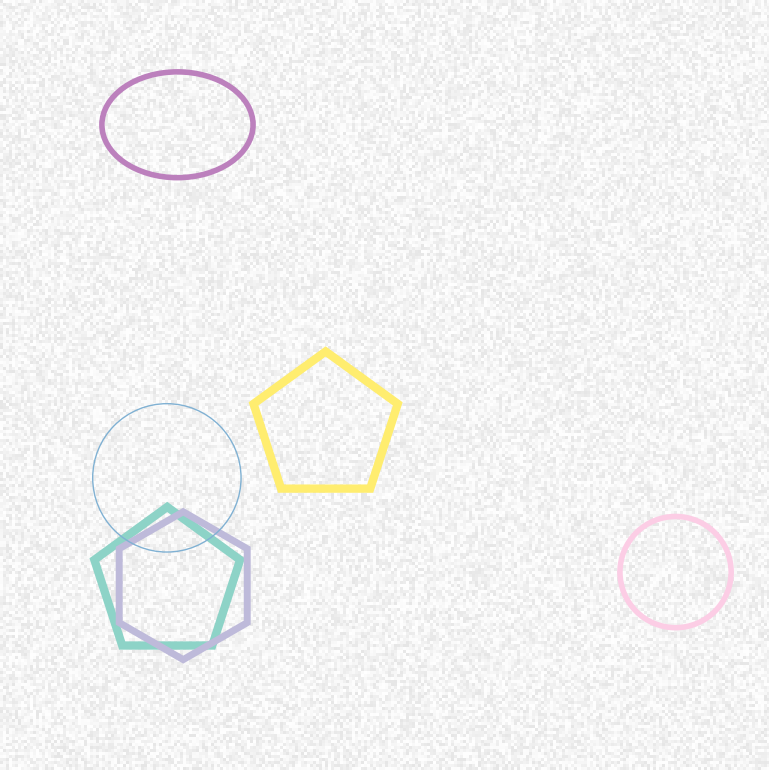[{"shape": "pentagon", "thickness": 3, "radius": 0.5, "center": [0.217, 0.242]}, {"shape": "hexagon", "thickness": 2.5, "radius": 0.48, "center": [0.238, 0.239]}, {"shape": "circle", "thickness": 0.5, "radius": 0.48, "center": [0.217, 0.379]}, {"shape": "circle", "thickness": 2, "radius": 0.36, "center": [0.877, 0.257]}, {"shape": "oval", "thickness": 2, "radius": 0.49, "center": [0.23, 0.838]}, {"shape": "pentagon", "thickness": 3, "radius": 0.49, "center": [0.423, 0.445]}]